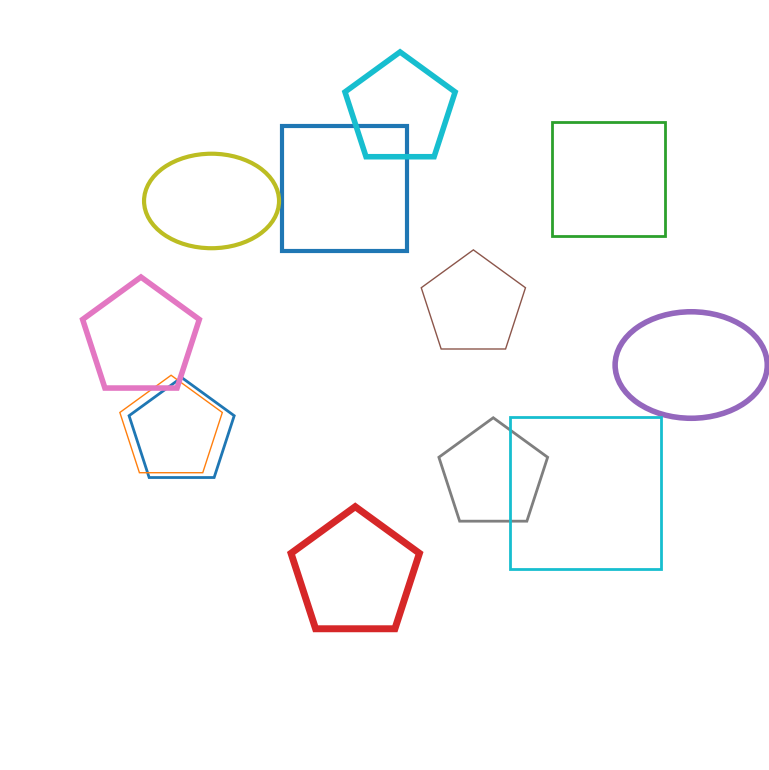[{"shape": "square", "thickness": 1.5, "radius": 0.41, "center": [0.447, 0.755]}, {"shape": "pentagon", "thickness": 1, "radius": 0.36, "center": [0.236, 0.438]}, {"shape": "pentagon", "thickness": 0.5, "radius": 0.35, "center": [0.222, 0.443]}, {"shape": "square", "thickness": 1, "radius": 0.37, "center": [0.79, 0.767]}, {"shape": "pentagon", "thickness": 2.5, "radius": 0.44, "center": [0.461, 0.254]}, {"shape": "oval", "thickness": 2, "radius": 0.49, "center": [0.898, 0.526]}, {"shape": "pentagon", "thickness": 0.5, "radius": 0.36, "center": [0.615, 0.604]}, {"shape": "pentagon", "thickness": 2, "radius": 0.4, "center": [0.183, 0.561]}, {"shape": "pentagon", "thickness": 1, "radius": 0.37, "center": [0.641, 0.383]}, {"shape": "oval", "thickness": 1.5, "radius": 0.44, "center": [0.275, 0.739]}, {"shape": "pentagon", "thickness": 2, "radius": 0.38, "center": [0.52, 0.857]}, {"shape": "square", "thickness": 1, "radius": 0.49, "center": [0.76, 0.36]}]